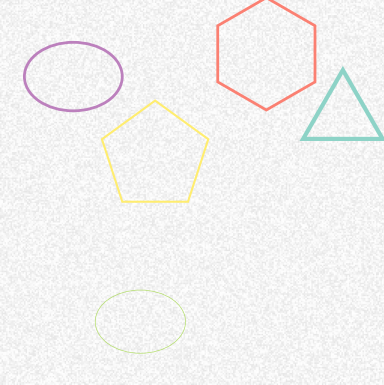[{"shape": "triangle", "thickness": 3, "radius": 0.6, "center": [0.891, 0.699]}, {"shape": "hexagon", "thickness": 2, "radius": 0.73, "center": [0.692, 0.86]}, {"shape": "oval", "thickness": 0.5, "radius": 0.59, "center": [0.365, 0.165]}, {"shape": "oval", "thickness": 2, "radius": 0.64, "center": [0.19, 0.801]}, {"shape": "pentagon", "thickness": 1.5, "radius": 0.73, "center": [0.403, 0.594]}]